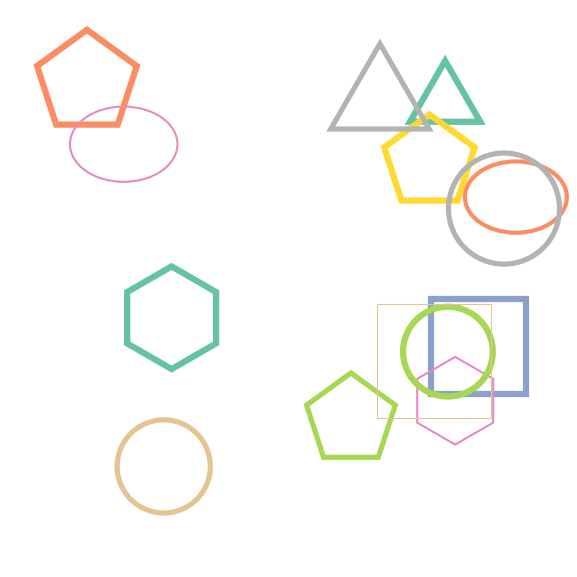[{"shape": "hexagon", "thickness": 3, "radius": 0.44, "center": [0.297, 0.449]}, {"shape": "triangle", "thickness": 3, "radius": 0.35, "center": [0.771, 0.823]}, {"shape": "oval", "thickness": 2, "radius": 0.44, "center": [0.893, 0.658]}, {"shape": "pentagon", "thickness": 3, "radius": 0.45, "center": [0.151, 0.857]}, {"shape": "square", "thickness": 3, "radius": 0.41, "center": [0.829, 0.399]}, {"shape": "oval", "thickness": 1, "radius": 0.47, "center": [0.214, 0.749]}, {"shape": "hexagon", "thickness": 1, "radius": 0.38, "center": [0.788, 0.305]}, {"shape": "pentagon", "thickness": 2.5, "radius": 0.4, "center": [0.608, 0.273]}, {"shape": "circle", "thickness": 3, "radius": 0.39, "center": [0.776, 0.39]}, {"shape": "pentagon", "thickness": 3, "radius": 0.41, "center": [0.744, 0.718]}, {"shape": "square", "thickness": 0.5, "radius": 0.49, "center": [0.751, 0.374]}, {"shape": "circle", "thickness": 2.5, "radius": 0.4, "center": [0.284, 0.191]}, {"shape": "triangle", "thickness": 2.5, "radius": 0.49, "center": [0.658, 0.825]}, {"shape": "circle", "thickness": 2.5, "radius": 0.48, "center": [0.873, 0.638]}]